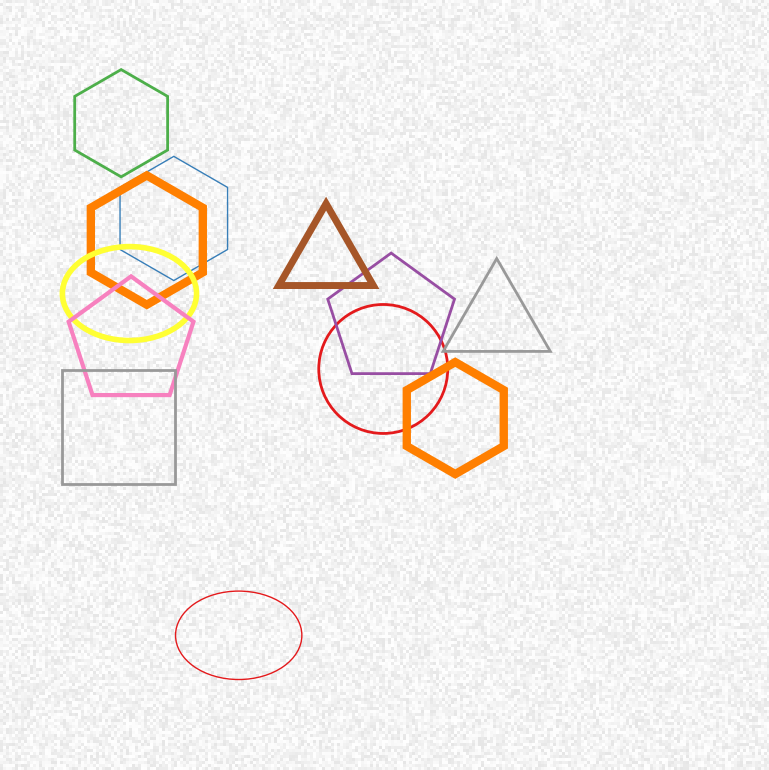[{"shape": "oval", "thickness": 0.5, "radius": 0.41, "center": [0.31, 0.175]}, {"shape": "circle", "thickness": 1, "radius": 0.42, "center": [0.498, 0.521]}, {"shape": "hexagon", "thickness": 0.5, "radius": 0.4, "center": [0.226, 0.716]}, {"shape": "hexagon", "thickness": 1, "radius": 0.35, "center": [0.157, 0.84]}, {"shape": "pentagon", "thickness": 1, "radius": 0.43, "center": [0.508, 0.585]}, {"shape": "hexagon", "thickness": 3, "radius": 0.42, "center": [0.191, 0.688]}, {"shape": "hexagon", "thickness": 3, "radius": 0.36, "center": [0.591, 0.457]}, {"shape": "oval", "thickness": 2, "radius": 0.44, "center": [0.168, 0.619]}, {"shape": "triangle", "thickness": 2.5, "radius": 0.35, "center": [0.423, 0.665]}, {"shape": "pentagon", "thickness": 1.5, "radius": 0.43, "center": [0.17, 0.556]}, {"shape": "triangle", "thickness": 1, "radius": 0.4, "center": [0.645, 0.584]}, {"shape": "square", "thickness": 1, "radius": 0.37, "center": [0.154, 0.445]}]